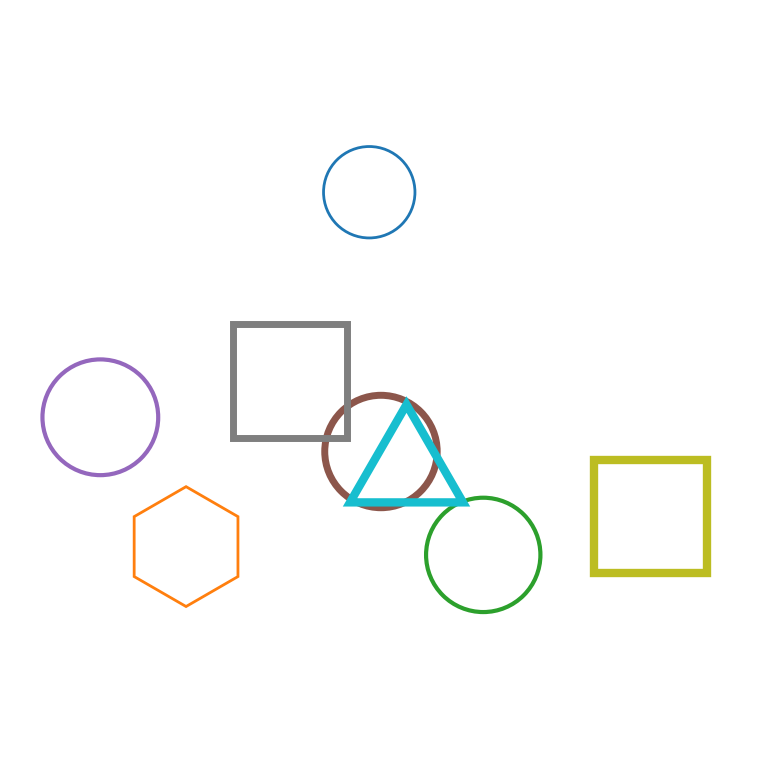[{"shape": "circle", "thickness": 1, "radius": 0.3, "center": [0.48, 0.75]}, {"shape": "hexagon", "thickness": 1, "radius": 0.39, "center": [0.242, 0.29]}, {"shape": "circle", "thickness": 1.5, "radius": 0.37, "center": [0.628, 0.279]}, {"shape": "circle", "thickness": 1.5, "radius": 0.38, "center": [0.13, 0.458]}, {"shape": "circle", "thickness": 2.5, "radius": 0.37, "center": [0.495, 0.414]}, {"shape": "square", "thickness": 2.5, "radius": 0.37, "center": [0.377, 0.505]}, {"shape": "square", "thickness": 3, "radius": 0.37, "center": [0.845, 0.329]}, {"shape": "triangle", "thickness": 3, "radius": 0.42, "center": [0.528, 0.39]}]